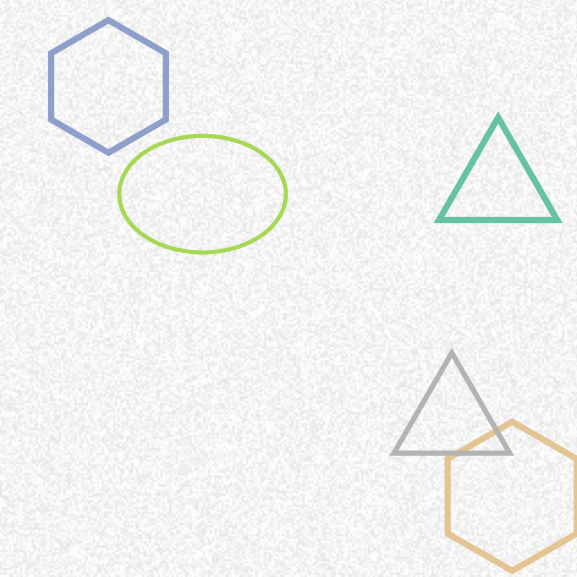[{"shape": "triangle", "thickness": 3, "radius": 0.59, "center": [0.863, 0.677]}, {"shape": "hexagon", "thickness": 3, "radius": 0.57, "center": [0.188, 0.85]}, {"shape": "oval", "thickness": 2, "radius": 0.72, "center": [0.351, 0.663]}, {"shape": "hexagon", "thickness": 3, "radius": 0.65, "center": [0.887, 0.14]}, {"shape": "triangle", "thickness": 2.5, "radius": 0.58, "center": [0.782, 0.272]}]